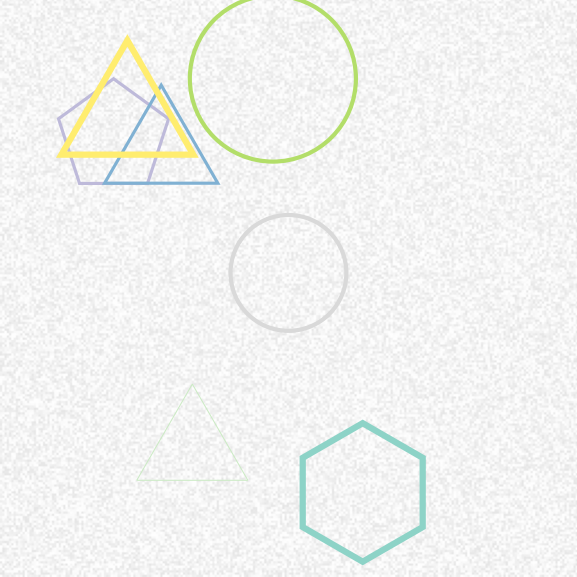[{"shape": "hexagon", "thickness": 3, "radius": 0.6, "center": [0.628, 0.146]}, {"shape": "pentagon", "thickness": 1.5, "radius": 0.5, "center": [0.197, 0.763]}, {"shape": "triangle", "thickness": 1.5, "radius": 0.57, "center": [0.279, 0.738]}, {"shape": "circle", "thickness": 2, "radius": 0.72, "center": [0.472, 0.863]}, {"shape": "circle", "thickness": 2, "radius": 0.5, "center": [0.499, 0.527]}, {"shape": "triangle", "thickness": 0.5, "radius": 0.56, "center": [0.333, 0.223]}, {"shape": "triangle", "thickness": 3, "radius": 0.66, "center": [0.221, 0.797]}]